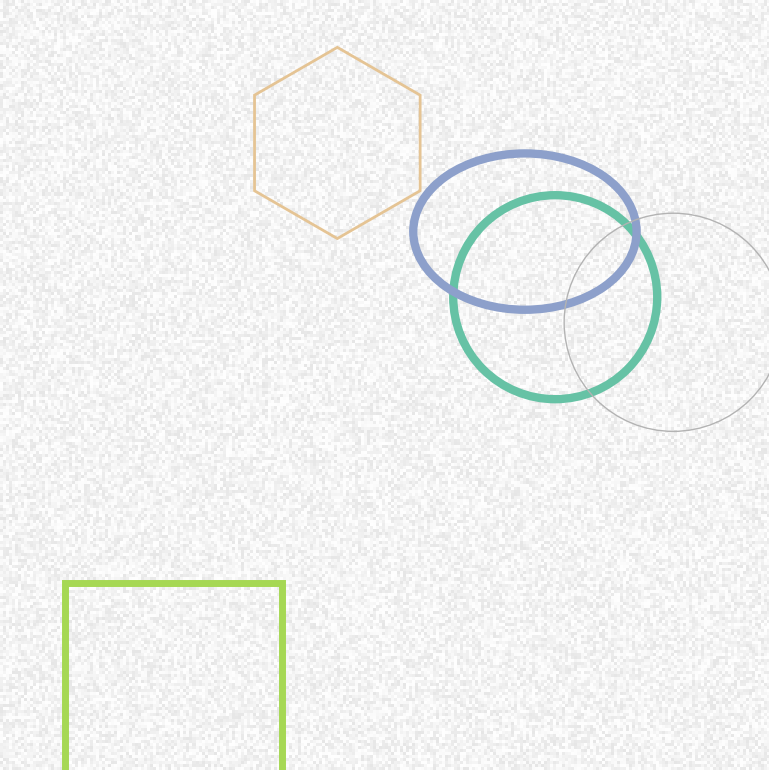[{"shape": "circle", "thickness": 3, "radius": 0.66, "center": [0.721, 0.614]}, {"shape": "oval", "thickness": 3, "radius": 0.73, "center": [0.682, 0.699]}, {"shape": "square", "thickness": 2.5, "radius": 0.7, "center": [0.225, 0.102]}, {"shape": "hexagon", "thickness": 1, "radius": 0.62, "center": [0.438, 0.814]}, {"shape": "circle", "thickness": 0.5, "radius": 0.71, "center": [0.874, 0.581]}]